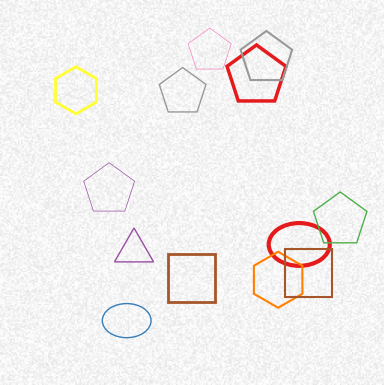[{"shape": "pentagon", "thickness": 2.5, "radius": 0.4, "center": [0.666, 0.803]}, {"shape": "oval", "thickness": 3, "radius": 0.4, "center": [0.777, 0.365]}, {"shape": "oval", "thickness": 1, "radius": 0.32, "center": [0.329, 0.167]}, {"shape": "pentagon", "thickness": 1, "radius": 0.37, "center": [0.884, 0.428]}, {"shape": "pentagon", "thickness": 0.5, "radius": 0.35, "center": [0.283, 0.508]}, {"shape": "triangle", "thickness": 1, "radius": 0.29, "center": [0.348, 0.349]}, {"shape": "hexagon", "thickness": 1.5, "radius": 0.36, "center": [0.722, 0.273]}, {"shape": "hexagon", "thickness": 2, "radius": 0.31, "center": [0.197, 0.765]}, {"shape": "square", "thickness": 2, "radius": 0.31, "center": [0.498, 0.278]}, {"shape": "square", "thickness": 1.5, "radius": 0.31, "center": [0.801, 0.29]}, {"shape": "pentagon", "thickness": 0.5, "radius": 0.29, "center": [0.545, 0.868]}, {"shape": "pentagon", "thickness": 1.5, "radius": 0.35, "center": [0.692, 0.849]}, {"shape": "pentagon", "thickness": 1, "radius": 0.32, "center": [0.474, 0.761]}]